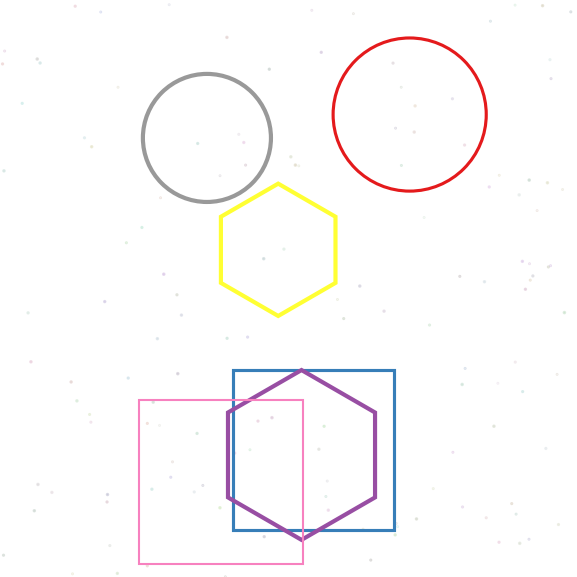[{"shape": "circle", "thickness": 1.5, "radius": 0.66, "center": [0.709, 0.801]}, {"shape": "square", "thickness": 1.5, "radius": 0.7, "center": [0.543, 0.22]}, {"shape": "hexagon", "thickness": 2, "radius": 0.74, "center": [0.522, 0.211]}, {"shape": "hexagon", "thickness": 2, "radius": 0.57, "center": [0.482, 0.567]}, {"shape": "square", "thickness": 1, "radius": 0.71, "center": [0.383, 0.164]}, {"shape": "circle", "thickness": 2, "radius": 0.55, "center": [0.358, 0.76]}]